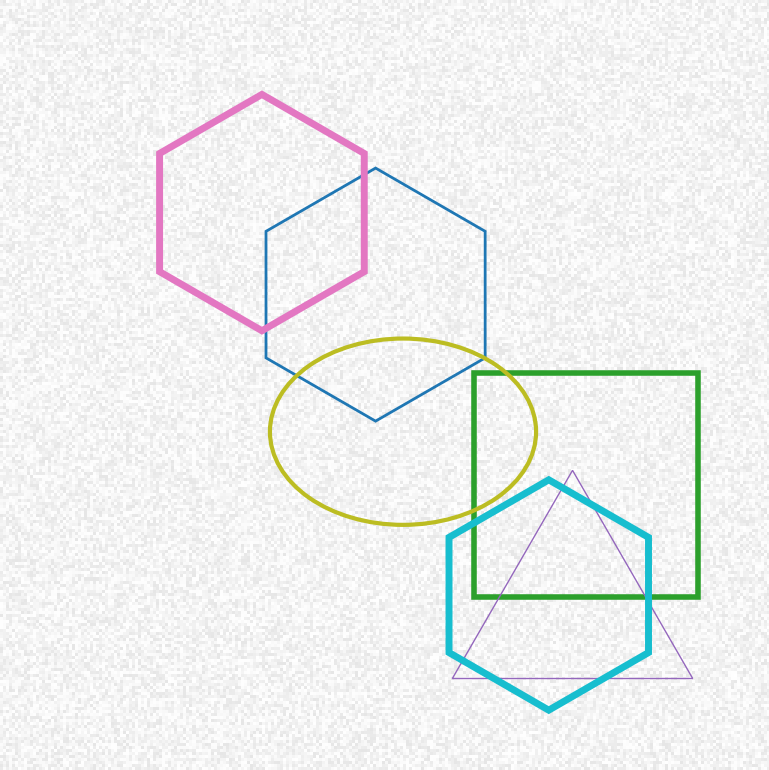[{"shape": "hexagon", "thickness": 1, "radius": 0.82, "center": [0.488, 0.617]}, {"shape": "square", "thickness": 2, "radius": 0.73, "center": [0.761, 0.37]}, {"shape": "triangle", "thickness": 0.5, "radius": 0.9, "center": [0.744, 0.209]}, {"shape": "hexagon", "thickness": 2.5, "radius": 0.77, "center": [0.34, 0.724]}, {"shape": "oval", "thickness": 1.5, "radius": 0.86, "center": [0.523, 0.439]}, {"shape": "hexagon", "thickness": 2.5, "radius": 0.75, "center": [0.713, 0.227]}]